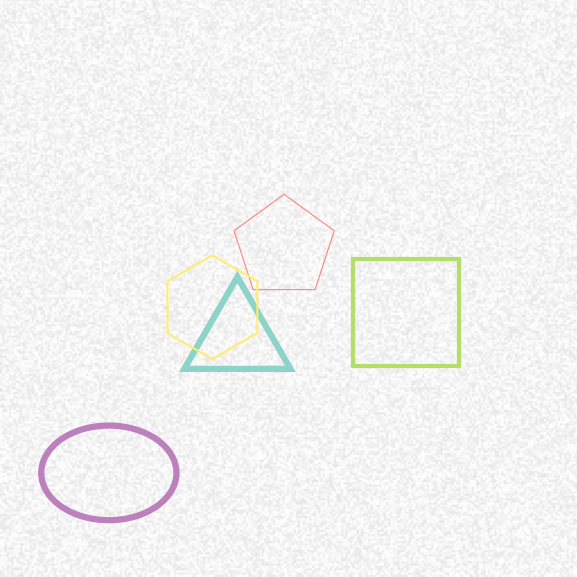[{"shape": "triangle", "thickness": 3, "radius": 0.53, "center": [0.411, 0.413]}, {"shape": "pentagon", "thickness": 0.5, "radius": 0.46, "center": [0.492, 0.571]}, {"shape": "square", "thickness": 2, "radius": 0.46, "center": [0.703, 0.458]}, {"shape": "oval", "thickness": 3, "radius": 0.59, "center": [0.188, 0.18]}, {"shape": "hexagon", "thickness": 1, "radius": 0.45, "center": [0.368, 0.467]}]